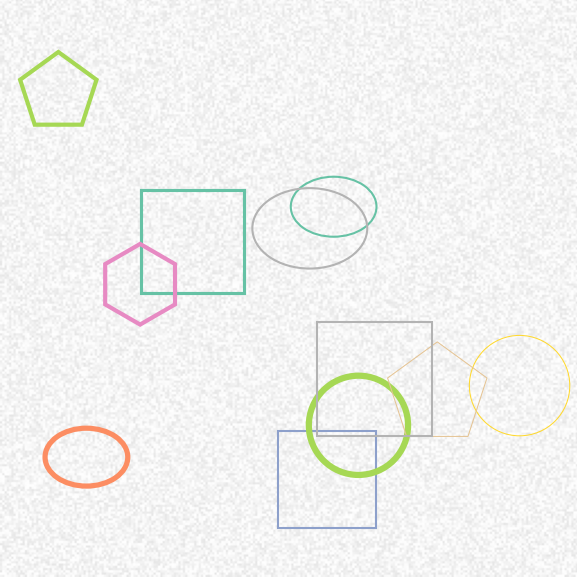[{"shape": "square", "thickness": 1.5, "radius": 0.44, "center": [0.333, 0.581]}, {"shape": "oval", "thickness": 1, "radius": 0.37, "center": [0.578, 0.641]}, {"shape": "oval", "thickness": 2.5, "radius": 0.36, "center": [0.15, 0.208]}, {"shape": "square", "thickness": 1, "radius": 0.42, "center": [0.566, 0.169]}, {"shape": "hexagon", "thickness": 2, "radius": 0.35, "center": [0.243, 0.507]}, {"shape": "circle", "thickness": 3, "radius": 0.43, "center": [0.621, 0.263]}, {"shape": "pentagon", "thickness": 2, "radius": 0.35, "center": [0.101, 0.84]}, {"shape": "circle", "thickness": 0.5, "radius": 0.43, "center": [0.9, 0.331]}, {"shape": "pentagon", "thickness": 0.5, "radius": 0.45, "center": [0.757, 0.317]}, {"shape": "oval", "thickness": 1, "radius": 0.5, "center": [0.536, 0.604]}, {"shape": "square", "thickness": 1, "radius": 0.5, "center": [0.649, 0.343]}]